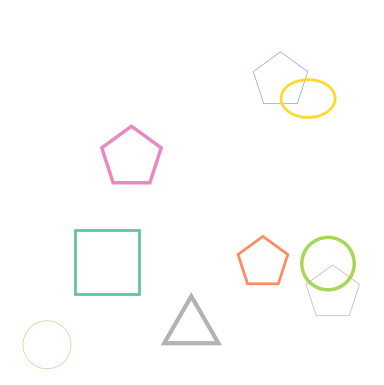[{"shape": "square", "thickness": 2, "radius": 0.41, "center": [0.278, 0.319]}, {"shape": "pentagon", "thickness": 2, "radius": 0.34, "center": [0.683, 0.318]}, {"shape": "pentagon", "thickness": 0.5, "radius": 0.37, "center": [0.729, 0.791]}, {"shape": "pentagon", "thickness": 2.5, "radius": 0.41, "center": [0.342, 0.591]}, {"shape": "circle", "thickness": 2.5, "radius": 0.34, "center": [0.852, 0.315]}, {"shape": "oval", "thickness": 2, "radius": 0.35, "center": [0.8, 0.744]}, {"shape": "circle", "thickness": 0.5, "radius": 0.31, "center": [0.122, 0.104]}, {"shape": "triangle", "thickness": 3, "radius": 0.41, "center": [0.497, 0.149]}, {"shape": "pentagon", "thickness": 0.5, "radius": 0.36, "center": [0.864, 0.239]}]